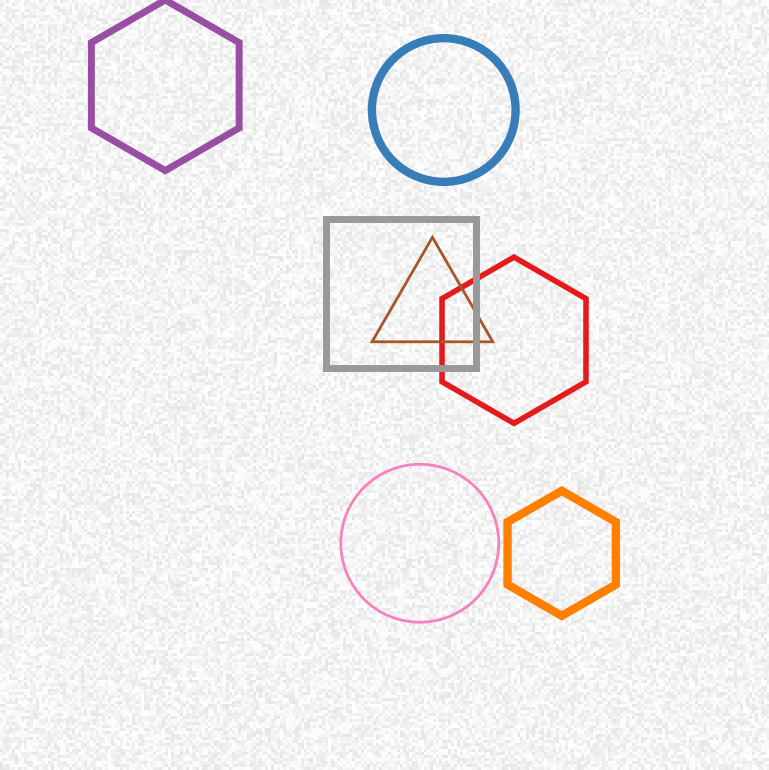[{"shape": "hexagon", "thickness": 2, "radius": 0.54, "center": [0.668, 0.558]}, {"shape": "circle", "thickness": 3, "radius": 0.47, "center": [0.576, 0.857]}, {"shape": "hexagon", "thickness": 2.5, "radius": 0.55, "center": [0.215, 0.889]}, {"shape": "hexagon", "thickness": 3, "radius": 0.41, "center": [0.73, 0.281]}, {"shape": "triangle", "thickness": 1, "radius": 0.45, "center": [0.562, 0.601]}, {"shape": "circle", "thickness": 1, "radius": 0.51, "center": [0.545, 0.294]}, {"shape": "square", "thickness": 2.5, "radius": 0.48, "center": [0.521, 0.619]}]